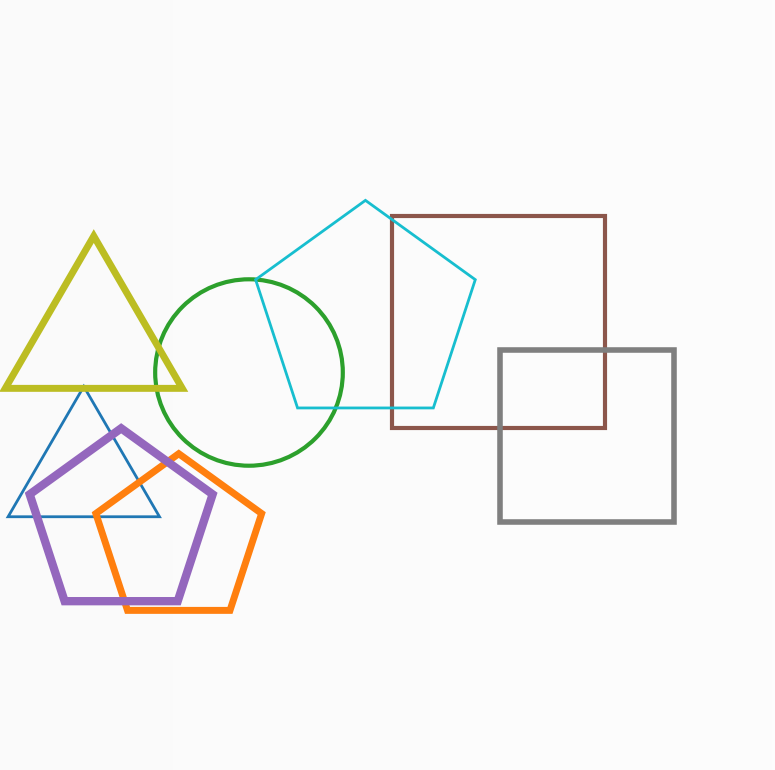[{"shape": "triangle", "thickness": 1, "radius": 0.56, "center": [0.108, 0.385]}, {"shape": "pentagon", "thickness": 2.5, "radius": 0.56, "center": [0.231, 0.298]}, {"shape": "circle", "thickness": 1.5, "radius": 0.61, "center": [0.321, 0.516]}, {"shape": "pentagon", "thickness": 3, "radius": 0.62, "center": [0.156, 0.32]}, {"shape": "square", "thickness": 1.5, "radius": 0.69, "center": [0.643, 0.582]}, {"shape": "square", "thickness": 2, "radius": 0.56, "center": [0.757, 0.434]}, {"shape": "triangle", "thickness": 2.5, "radius": 0.66, "center": [0.121, 0.562]}, {"shape": "pentagon", "thickness": 1, "radius": 0.75, "center": [0.472, 0.591]}]